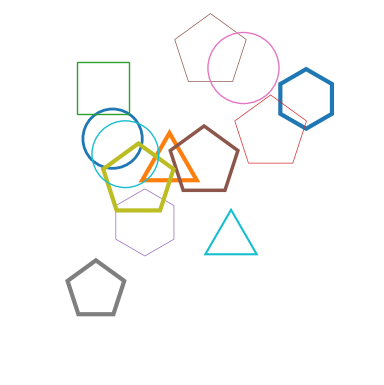[{"shape": "hexagon", "thickness": 3, "radius": 0.39, "center": [0.795, 0.743]}, {"shape": "circle", "thickness": 2, "radius": 0.39, "center": [0.292, 0.64]}, {"shape": "triangle", "thickness": 3, "radius": 0.41, "center": [0.44, 0.573]}, {"shape": "square", "thickness": 1, "radius": 0.34, "center": [0.268, 0.772]}, {"shape": "pentagon", "thickness": 0.5, "radius": 0.49, "center": [0.703, 0.656]}, {"shape": "hexagon", "thickness": 0.5, "radius": 0.44, "center": [0.376, 0.422]}, {"shape": "pentagon", "thickness": 2.5, "radius": 0.46, "center": [0.53, 0.58]}, {"shape": "pentagon", "thickness": 0.5, "radius": 0.49, "center": [0.547, 0.867]}, {"shape": "circle", "thickness": 1, "radius": 0.46, "center": [0.632, 0.823]}, {"shape": "pentagon", "thickness": 3, "radius": 0.39, "center": [0.249, 0.246]}, {"shape": "pentagon", "thickness": 3, "radius": 0.48, "center": [0.359, 0.531]}, {"shape": "circle", "thickness": 1, "radius": 0.43, "center": [0.326, 0.599]}, {"shape": "triangle", "thickness": 1.5, "radius": 0.39, "center": [0.6, 0.378]}]